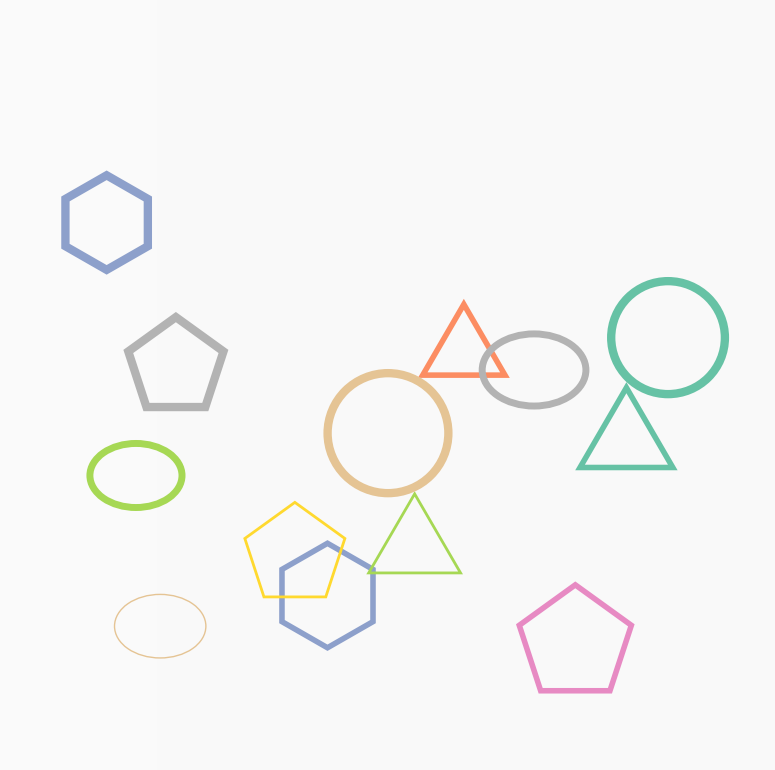[{"shape": "circle", "thickness": 3, "radius": 0.37, "center": [0.862, 0.562]}, {"shape": "triangle", "thickness": 2, "radius": 0.35, "center": [0.808, 0.427]}, {"shape": "triangle", "thickness": 2, "radius": 0.31, "center": [0.599, 0.543]}, {"shape": "hexagon", "thickness": 3, "radius": 0.31, "center": [0.138, 0.711]}, {"shape": "hexagon", "thickness": 2, "radius": 0.34, "center": [0.423, 0.227]}, {"shape": "pentagon", "thickness": 2, "radius": 0.38, "center": [0.742, 0.164]}, {"shape": "triangle", "thickness": 1, "radius": 0.34, "center": [0.535, 0.29]}, {"shape": "oval", "thickness": 2.5, "radius": 0.3, "center": [0.175, 0.382]}, {"shape": "pentagon", "thickness": 1, "radius": 0.34, "center": [0.38, 0.28]}, {"shape": "oval", "thickness": 0.5, "radius": 0.29, "center": [0.207, 0.187]}, {"shape": "circle", "thickness": 3, "radius": 0.39, "center": [0.501, 0.437]}, {"shape": "pentagon", "thickness": 3, "radius": 0.32, "center": [0.227, 0.524]}, {"shape": "oval", "thickness": 2.5, "radius": 0.33, "center": [0.689, 0.52]}]